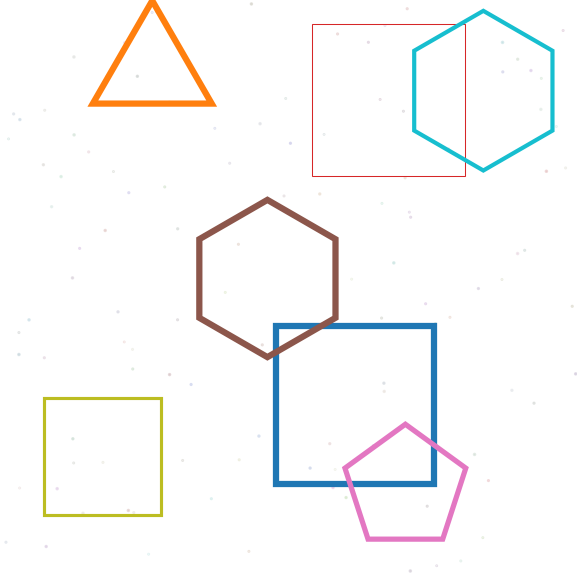[{"shape": "square", "thickness": 3, "radius": 0.68, "center": [0.614, 0.297]}, {"shape": "triangle", "thickness": 3, "radius": 0.59, "center": [0.264, 0.879]}, {"shape": "square", "thickness": 0.5, "radius": 0.66, "center": [0.672, 0.826]}, {"shape": "hexagon", "thickness": 3, "radius": 0.68, "center": [0.463, 0.517]}, {"shape": "pentagon", "thickness": 2.5, "radius": 0.55, "center": [0.702, 0.155]}, {"shape": "square", "thickness": 1.5, "radius": 0.51, "center": [0.177, 0.209]}, {"shape": "hexagon", "thickness": 2, "radius": 0.69, "center": [0.837, 0.842]}]